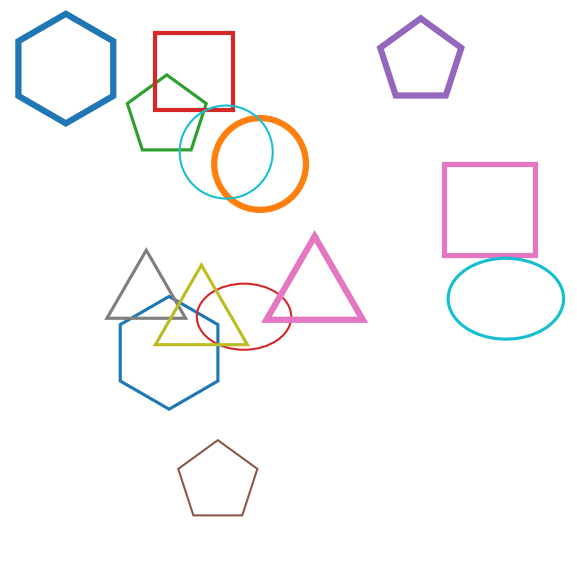[{"shape": "hexagon", "thickness": 3, "radius": 0.47, "center": [0.114, 0.88]}, {"shape": "hexagon", "thickness": 1.5, "radius": 0.49, "center": [0.293, 0.388]}, {"shape": "circle", "thickness": 3, "radius": 0.4, "center": [0.45, 0.715]}, {"shape": "pentagon", "thickness": 1.5, "radius": 0.36, "center": [0.289, 0.798]}, {"shape": "oval", "thickness": 1, "radius": 0.41, "center": [0.423, 0.451]}, {"shape": "square", "thickness": 2, "radius": 0.34, "center": [0.336, 0.875]}, {"shape": "pentagon", "thickness": 3, "radius": 0.37, "center": [0.729, 0.893]}, {"shape": "pentagon", "thickness": 1, "radius": 0.36, "center": [0.377, 0.165]}, {"shape": "square", "thickness": 2.5, "radius": 0.39, "center": [0.847, 0.636]}, {"shape": "triangle", "thickness": 3, "radius": 0.48, "center": [0.545, 0.494]}, {"shape": "triangle", "thickness": 1.5, "radius": 0.39, "center": [0.253, 0.487]}, {"shape": "triangle", "thickness": 1.5, "radius": 0.46, "center": [0.349, 0.448]}, {"shape": "oval", "thickness": 1.5, "radius": 0.5, "center": [0.876, 0.482]}, {"shape": "circle", "thickness": 1, "radius": 0.4, "center": [0.392, 0.736]}]